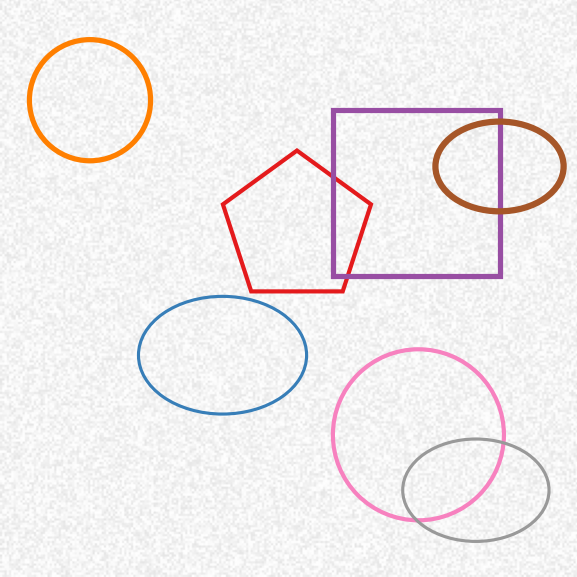[{"shape": "pentagon", "thickness": 2, "radius": 0.67, "center": [0.514, 0.604]}, {"shape": "oval", "thickness": 1.5, "radius": 0.73, "center": [0.385, 0.384]}, {"shape": "square", "thickness": 2.5, "radius": 0.72, "center": [0.721, 0.665]}, {"shape": "circle", "thickness": 2.5, "radius": 0.52, "center": [0.156, 0.826]}, {"shape": "oval", "thickness": 3, "radius": 0.56, "center": [0.865, 0.711]}, {"shape": "circle", "thickness": 2, "radius": 0.74, "center": [0.725, 0.246]}, {"shape": "oval", "thickness": 1.5, "radius": 0.63, "center": [0.824, 0.15]}]